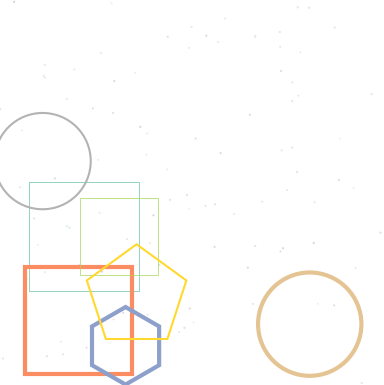[{"shape": "square", "thickness": 0.5, "radius": 0.71, "center": [0.218, 0.386]}, {"shape": "square", "thickness": 3, "radius": 0.69, "center": [0.205, 0.167]}, {"shape": "hexagon", "thickness": 3, "radius": 0.5, "center": [0.326, 0.102]}, {"shape": "square", "thickness": 0.5, "radius": 0.5, "center": [0.31, 0.386]}, {"shape": "pentagon", "thickness": 1.5, "radius": 0.68, "center": [0.355, 0.23]}, {"shape": "circle", "thickness": 3, "radius": 0.67, "center": [0.804, 0.158]}, {"shape": "circle", "thickness": 1.5, "radius": 0.63, "center": [0.111, 0.582]}]